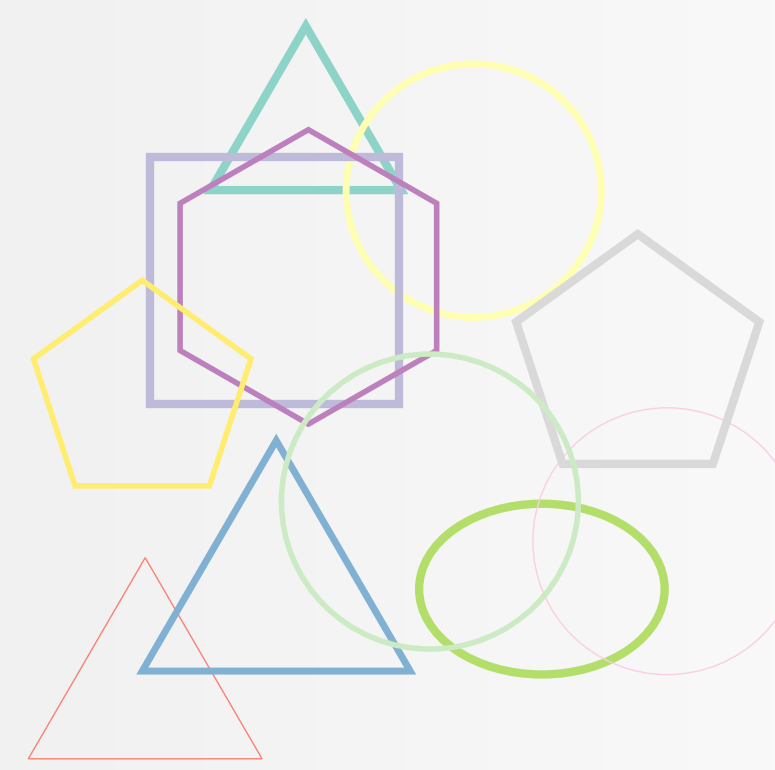[{"shape": "triangle", "thickness": 3, "radius": 0.71, "center": [0.395, 0.824]}, {"shape": "circle", "thickness": 2.5, "radius": 0.82, "center": [0.611, 0.752]}, {"shape": "square", "thickness": 3, "radius": 0.8, "center": [0.354, 0.636]}, {"shape": "triangle", "thickness": 0.5, "radius": 0.87, "center": [0.187, 0.102]}, {"shape": "triangle", "thickness": 2.5, "radius": 1.0, "center": [0.356, 0.228]}, {"shape": "oval", "thickness": 3, "radius": 0.79, "center": [0.699, 0.235]}, {"shape": "circle", "thickness": 0.5, "radius": 0.87, "center": [0.861, 0.297]}, {"shape": "pentagon", "thickness": 3, "radius": 0.82, "center": [0.823, 0.531]}, {"shape": "hexagon", "thickness": 2, "radius": 0.96, "center": [0.398, 0.64]}, {"shape": "circle", "thickness": 2, "radius": 0.96, "center": [0.555, 0.349]}, {"shape": "pentagon", "thickness": 2, "radius": 0.74, "center": [0.184, 0.488]}]